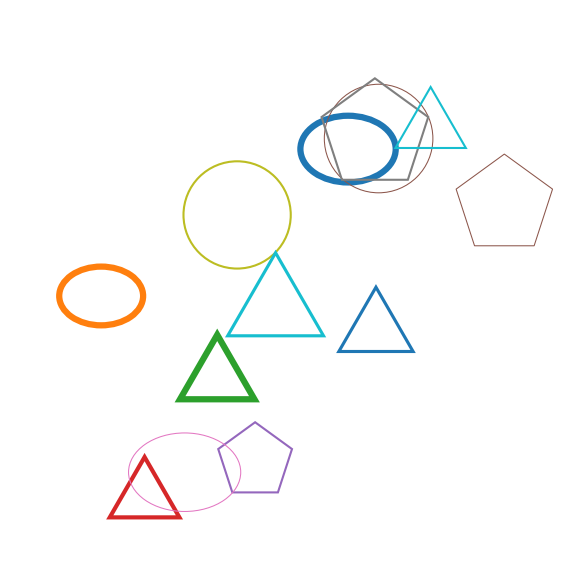[{"shape": "oval", "thickness": 3, "radius": 0.41, "center": [0.603, 0.741]}, {"shape": "triangle", "thickness": 1.5, "radius": 0.37, "center": [0.651, 0.428]}, {"shape": "oval", "thickness": 3, "radius": 0.36, "center": [0.175, 0.487]}, {"shape": "triangle", "thickness": 3, "radius": 0.37, "center": [0.376, 0.345]}, {"shape": "triangle", "thickness": 2, "radius": 0.35, "center": [0.25, 0.138]}, {"shape": "pentagon", "thickness": 1, "radius": 0.34, "center": [0.442, 0.201]}, {"shape": "circle", "thickness": 0.5, "radius": 0.47, "center": [0.656, 0.759]}, {"shape": "pentagon", "thickness": 0.5, "radius": 0.44, "center": [0.873, 0.645]}, {"shape": "oval", "thickness": 0.5, "radius": 0.49, "center": [0.32, 0.181]}, {"shape": "pentagon", "thickness": 1, "radius": 0.49, "center": [0.649, 0.766]}, {"shape": "circle", "thickness": 1, "radius": 0.46, "center": [0.411, 0.627]}, {"shape": "triangle", "thickness": 1, "radius": 0.35, "center": [0.746, 0.778]}, {"shape": "triangle", "thickness": 1.5, "radius": 0.48, "center": [0.477, 0.466]}]